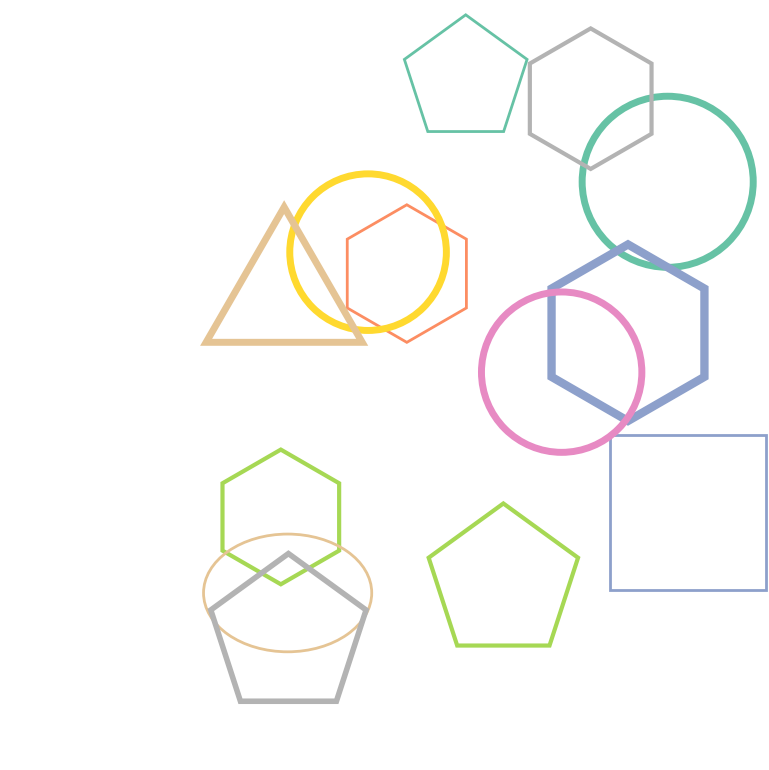[{"shape": "circle", "thickness": 2.5, "radius": 0.56, "center": [0.867, 0.764]}, {"shape": "pentagon", "thickness": 1, "radius": 0.42, "center": [0.605, 0.897]}, {"shape": "hexagon", "thickness": 1, "radius": 0.45, "center": [0.528, 0.645]}, {"shape": "square", "thickness": 1, "radius": 0.51, "center": [0.894, 0.335]}, {"shape": "hexagon", "thickness": 3, "radius": 0.57, "center": [0.816, 0.568]}, {"shape": "circle", "thickness": 2.5, "radius": 0.52, "center": [0.729, 0.517]}, {"shape": "hexagon", "thickness": 1.5, "radius": 0.44, "center": [0.365, 0.329]}, {"shape": "pentagon", "thickness": 1.5, "radius": 0.51, "center": [0.654, 0.244]}, {"shape": "circle", "thickness": 2.5, "radius": 0.51, "center": [0.478, 0.673]}, {"shape": "oval", "thickness": 1, "radius": 0.55, "center": [0.374, 0.23]}, {"shape": "triangle", "thickness": 2.5, "radius": 0.59, "center": [0.369, 0.614]}, {"shape": "pentagon", "thickness": 2, "radius": 0.53, "center": [0.375, 0.175]}, {"shape": "hexagon", "thickness": 1.5, "radius": 0.46, "center": [0.767, 0.872]}]